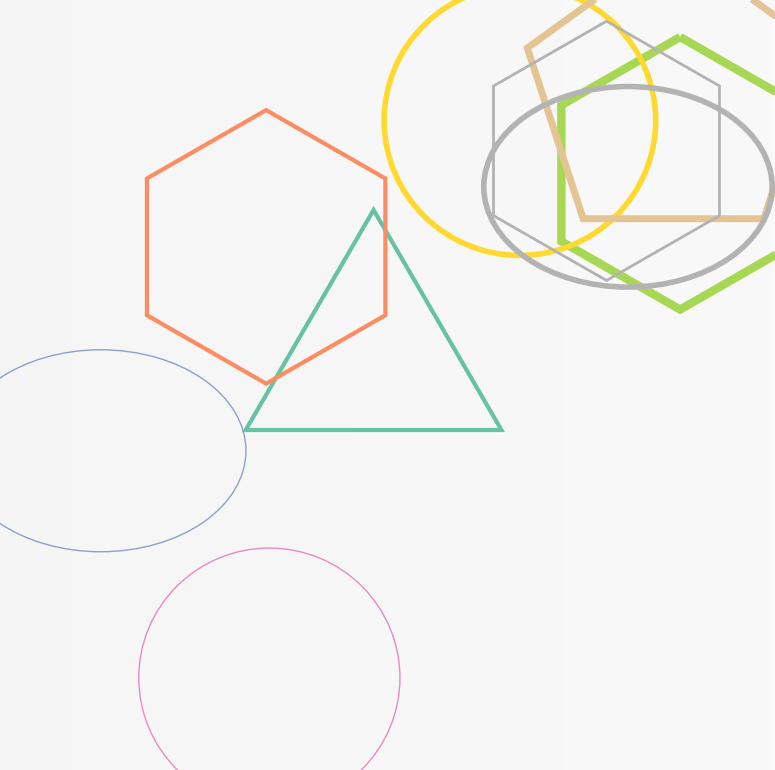[{"shape": "triangle", "thickness": 1.5, "radius": 0.95, "center": [0.482, 0.537]}, {"shape": "hexagon", "thickness": 1.5, "radius": 0.89, "center": [0.343, 0.679]}, {"shape": "oval", "thickness": 0.5, "radius": 0.94, "center": [0.13, 0.415]}, {"shape": "circle", "thickness": 0.5, "radius": 0.84, "center": [0.348, 0.12]}, {"shape": "hexagon", "thickness": 3, "radius": 0.88, "center": [0.878, 0.775]}, {"shape": "circle", "thickness": 2, "radius": 0.88, "center": [0.671, 0.843]}, {"shape": "pentagon", "thickness": 2.5, "radius": 0.99, "center": [0.869, 0.876]}, {"shape": "hexagon", "thickness": 1, "radius": 0.84, "center": [0.783, 0.804]}, {"shape": "oval", "thickness": 2, "radius": 0.93, "center": [0.81, 0.757]}]